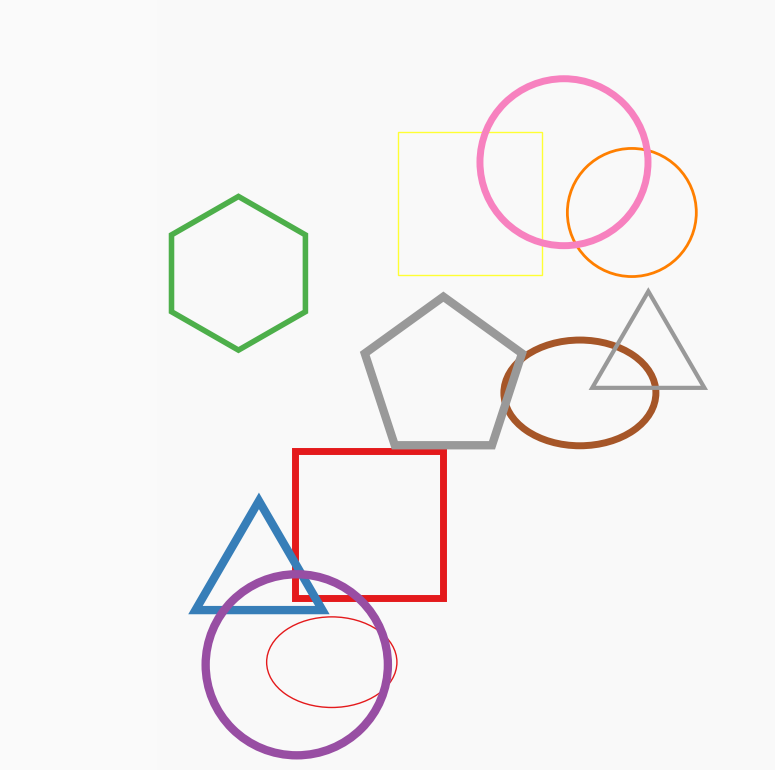[{"shape": "square", "thickness": 2.5, "radius": 0.48, "center": [0.477, 0.319]}, {"shape": "oval", "thickness": 0.5, "radius": 0.42, "center": [0.428, 0.14]}, {"shape": "triangle", "thickness": 3, "radius": 0.47, "center": [0.334, 0.255]}, {"shape": "hexagon", "thickness": 2, "radius": 0.5, "center": [0.308, 0.645]}, {"shape": "circle", "thickness": 3, "radius": 0.59, "center": [0.383, 0.137]}, {"shape": "circle", "thickness": 1, "radius": 0.42, "center": [0.815, 0.724]}, {"shape": "square", "thickness": 0.5, "radius": 0.46, "center": [0.606, 0.735]}, {"shape": "oval", "thickness": 2.5, "radius": 0.49, "center": [0.748, 0.49]}, {"shape": "circle", "thickness": 2.5, "radius": 0.54, "center": [0.728, 0.789]}, {"shape": "pentagon", "thickness": 3, "radius": 0.53, "center": [0.572, 0.508]}, {"shape": "triangle", "thickness": 1.5, "radius": 0.42, "center": [0.837, 0.538]}]